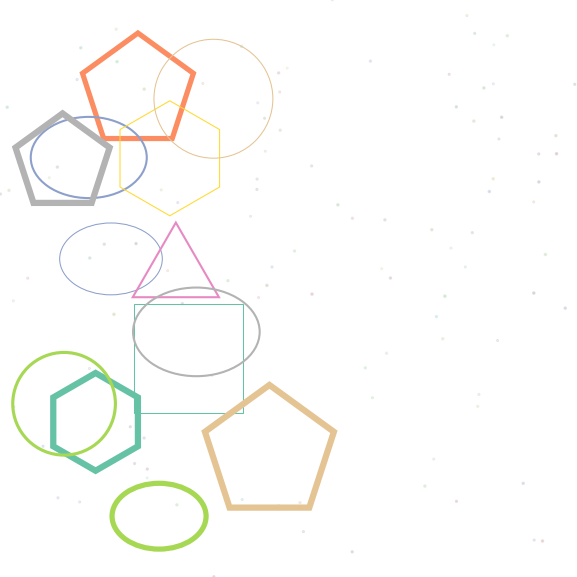[{"shape": "hexagon", "thickness": 3, "radius": 0.42, "center": [0.166, 0.269]}, {"shape": "square", "thickness": 0.5, "radius": 0.47, "center": [0.327, 0.378]}, {"shape": "pentagon", "thickness": 2.5, "radius": 0.5, "center": [0.239, 0.841]}, {"shape": "oval", "thickness": 1, "radius": 0.5, "center": [0.154, 0.726]}, {"shape": "oval", "thickness": 0.5, "radius": 0.44, "center": [0.192, 0.551]}, {"shape": "triangle", "thickness": 1, "radius": 0.43, "center": [0.305, 0.528]}, {"shape": "circle", "thickness": 1.5, "radius": 0.44, "center": [0.111, 0.3]}, {"shape": "oval", "thickness": 2.5, "radius": 0.41, "center": [0.275, 0.105]}, {"shape": "hexagon", "thickness": 0.5, "radius": 0.5, "center": [0.294, 0.725]}, {"shape": "pentagon", "thickness": 3, "radius": 0.59, "center": [0.467, 0.215]}, {"shape": "circle", "thickness": 0.5, "radius": 0.51, "center": [0.37, 0.828]}, {"shape": "oval", "thickness": 1, "radius": 0.55, "center": [0.34, 0.424]}, {"shape": "pentagon", "thickness": 3, "radius": 0.43, "center": [0.108, 0.717]}]